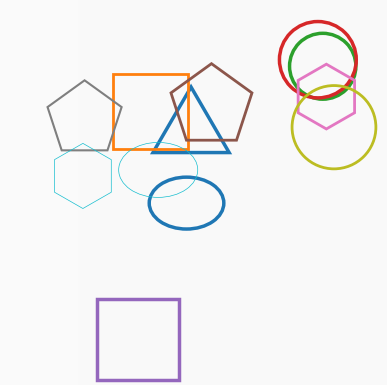[{"shape": "oval", "thickness": 2.5, "radius": 0.48, "center": [0.481, 0.472]}, {"shape": "triangle", "thickness": 2.5, "radius": 0.57, "center": [0.493, 0.66]}, {"shape": "square", "thickness": 2, "radius": 0.49, "center": [0.389, 0.709]}, {"shape": "circle", "thickness": 2.5, "radius": 0.43, "center": [0.833, 0.828]}, {"shape": "circle", "thickness": 2.5, "radius": 0.5, "center": [0.82, 0.845]}, {"shape": "square", "thickness": 2.5, "radius": 0.53, "center": [0.357, 0.118]}, {"shape": "pentagon", "thickness": 2, "radius": 0.55, "center": [0.546, 0.725]}, {"shape": "hexagon", "thickness": 2, "radius": 0.42, "center": [0.842, 0.749]}, {"shape": "pentagon", "thickness": 1.5, "radius": 0.5, "center": [0.218, 0.691]}, {"shape": "circle", "thickness": 2, "radius": 0.54, "center": [0.862, 0.67]}, {"shape": "oval", "thickness": 0.5, "radius": 0.51, "center": [0.408, 0.559]}, {"shape": "hexagon", "thickness": 0.5, "radius": 0.42, "center": [0.214, 0.543]}]